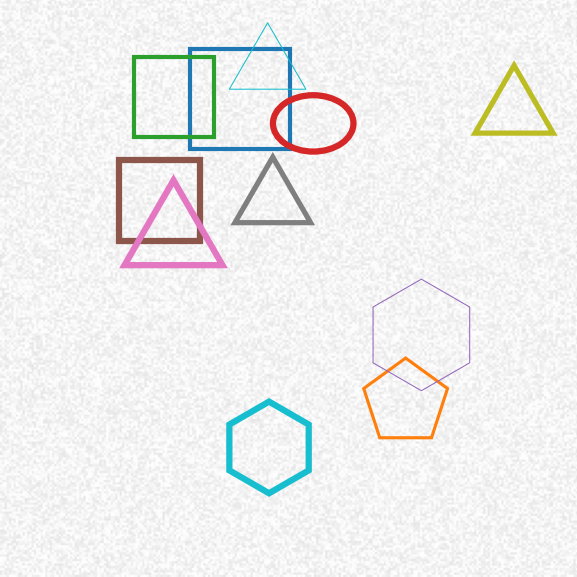[{"shape": "square", "thickness": 2, "radius": 0.43, "center": [0.416, 0.828]}, {"shape": "pentagon", "thickness": 1.5, "radius": 0.38, "center": [0.702, 0.303]}, {"shape": "square", "thickness": 2, "radius": 0.35, "center": [0.301, 0.831]}, {"shape": "oval", "thickness": 3, "radius": 0.35, "center": [0.542, 0.785]}, {"shape": "hexagon", "thickness": 0.5, "radius": 0.48, "center": [0.73, 0.419]}, {"shape": "square", "thickness": 3, "radius": 0.35, "center": [0.276, 0.652]}, {"shape": "triangle", "thickness": 3, "radius": 0.49, "center": [0.3, 0.589]}, {"shape": "triangle", "thickness": 2.5, "radius": 0.38, "center": [0.472, 0.651]}, {"shape": "triangle", "thickness": 2.5, "radius": 0.39, "center": [0.89, 0.808]}, {"shape": "triangle", "thickness": 0.5, "radius": 0.38, "center": [0.463, 0.883]}, {"shape": "hexagon", "thickness": 3, "radius": 0.4, "center": [0.466, 0.224]}]